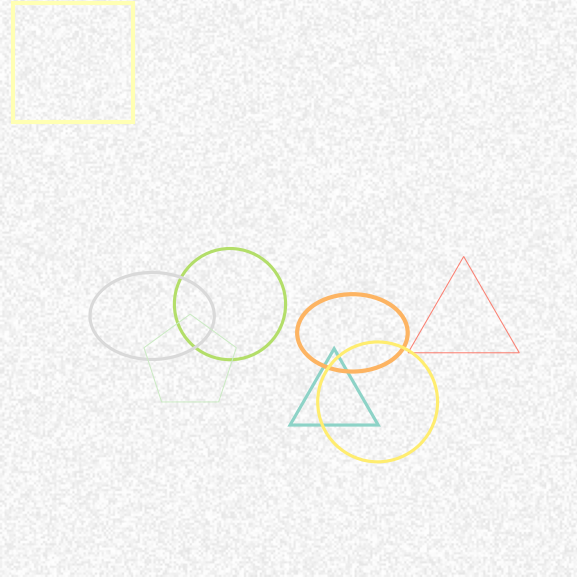[{"shape": "triangle", "thickness": 1.5, "radius": 0.44, "center": [0.579, 0.307]}, {"shape": "square", "thickness": 2, "radius": 0.52, "center": [0.126, 0.891]}, {"shape": "triangle", "thickness": 0.5, "radius": 0.56, "center": [0.803, 0.444]}, {"shape": "oval", "thickness": 2, "radius": 0.48, "center": [0.61, 0.423]}, {"shape": "circle", "thickness": 1.5, "radius": 0.48, "center": [0.398, 0.473]}, {"shape": "oval", "thickness": 1.5, "radius": 0.54, "center": [0.263, 0.452]}, {"shape": "pentagon", "thickness": 0.5, "radius": 0.42, "center": [0.329, 0.371]}, {"shape": "circle", "thickness": 1.5, "radius": 0.52, "center": [0.654, 0.303]}]